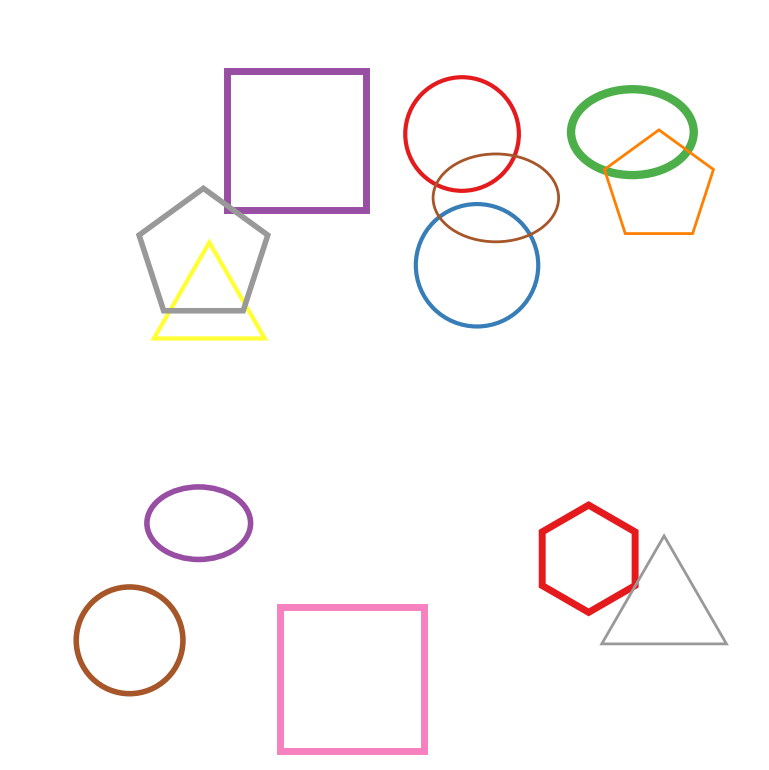[{"shape": "circle", "thickness": 1.5, "radius": 0.37, "center": [0.6, 0.826]}, {"shape": "hexagon", "thickness": 2.5, "radius": 0.35, "center": [0.764, 0.274]}, {"shape": "circle", "thickness": 1.5, "radius": 0.4, "center": [0.62, 0.655]}, {"shape": "oval", "thickness": 3, "radius": 0.4, "center": [0.821, 0.828]}, {"shape": "square", "thickness": 2.5, "radius": 0.45, "center": [0.385, 0.818]}, {"shape": "oval", "thickness": 2, "radius": 0.34, "center": [0.258, 0.321]}, {"shape": "pentagon", "thickness": 1, "radius": 0.37, "center": [0.856, 0.757]}, {"shape": "triangle", "thickness": 1.5, "radius": 0.42, "center": [0.272, 0.602]}, {"shape": "circle", "thickness": 2, "radius": 0.35, "center": [0.168, 0.168]}, {"shape": "oval", "thickness": 1, "radius": 0.41, "center": [0.644, 0.743]}, {"shape": "square", "thickness": 2.5, "radius": 0.47, "center": [0.457, 0.118]}, {"shape": "triangle", "thickness": 1, "radius": 0.47, "center": [0.862, 0.211]}, {"shape": "pentagon", "thickness": 2, "radius": 0.44, "center": [0.264, 0.668]}]